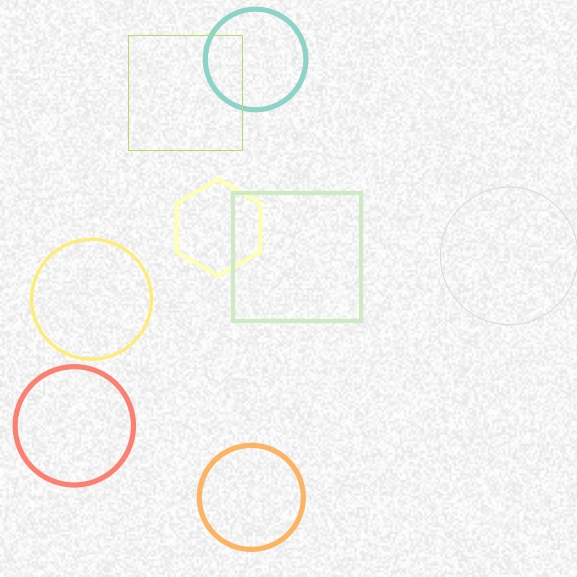[{"shape": "circle", "thickness": 2.5, "radius": 0.44, "center": [0.443, 0.896]}, {"shape": "hexagon", "thickness": 2, "radius": 0.42, "center": [0.378, 0.605]}, {"shape": "circle", "thickness": 2.5, "radius": 0.51, "center": [0.129, 0.262]}, {"shape": "circle", "thickness": 2.5, "radius": 0.45, "center": [0.435, 0.138]}, {"shape": "square", "thickness": 0.5, "radius": 0.5, "center": [0.32, 0.839]}, {"shape": "circle", "thickness": 0.5, "radius": 0.6, "center": [0.882, 0.556]}, {"shape": "square", "thickness": 2, "radius": 0.56, "center": [0.514, 0.554]}, {"shape": "circle", "thickness": 1.5, "radius": 0.52, "center": [0.158, 0.481]}]